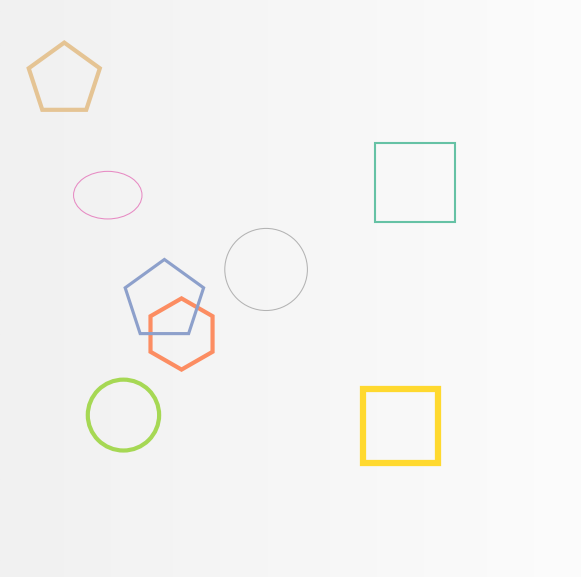[{"shape": "square", "thickness": 1, "radius": 0.34, "center": [0.713, 0.683]}, {"shape": "hexagon", "thickness": 2, "radius": 0.31, "center": [0.312, 0.421]}, {"shape": "pentagon", "thickness": 1.5, "radius": 0.35, "center": [0.283, 0.479]}, {"shape": "oval", "thickness": 0.5, "radius": 0.29, "center": [0.185, 0.661]}, {"shape": "circle", "thickness": 2, "radius": 0.31, "center": [0.212, 0.28]}, {"shape": "square", "thickness": 3, "radius": 0.32, "center": [0.69, 0.261]}, {"shape": "pentagon", "thickness": 2, "radius": 0.32, "center": [0.111, 0.861]}, {"shape": "circle", "thickness": 0.5, "radius": 0.36, "center": [0.458, 0.533]}]